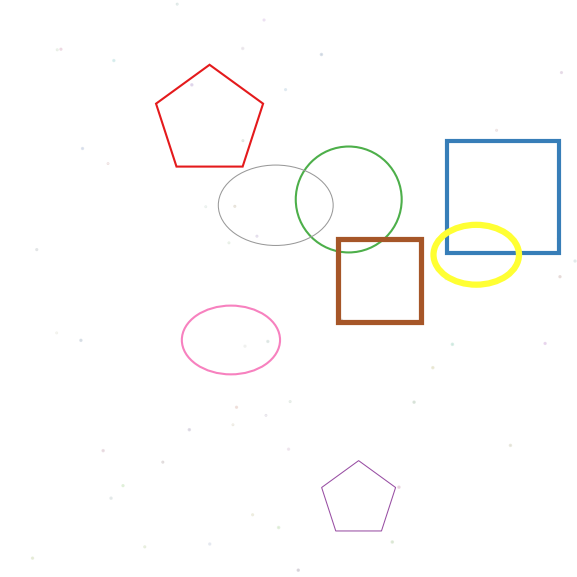[{"shape": "pentagon", "thickness": 1, "radius": 0.49, "center": [0.363, 0.79]}, {"shape": "square", "thickness": 2, "radius": 0.48, "center": [0.871, 0.658]}, {"shape": "circle", "thickness": 1, "radius": 0.46, "center": [0.604, 0.654]}, {"shape": "pentagon", "thickness": 0.5, "radius": 0.34, "center": [0.621, 0.134]}, {"shape": "oval", "thickness": 3, "radius": 0.37, "center": [0.825, 0.558]}, {"shape": "square", "thickness": 2.5, "radius": 0.36, "center": [0.657, 0.513]}, {"shape": "oval", "thickness": 1, "radius": 0.43, "center": [0.4, 0.41]}, {"shape": "oval", "thickness": 0.5, "radius": 0.5, "center": [0.477, 0.644]}]